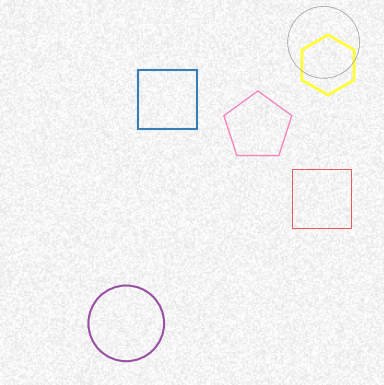[{"shape": "square", "thickness": 0.5, "radius": 0.39, "center": [0.835, 0.485]}, {"shape": "square", "thickness": 1.5, "radius": 0.38, "center": [0.435, 0.741]}, {"shape": "circle", "thickness": 1.5, "radius": 0.49, "center": [0.328, 0.16]}, {"shape": "hexagon", "thickness": 2, "radius": 0.39, "center": [0.852, 0.831]}, {"shape": "pentagon", "thickness": 1, "radius": 0.46, "center": [0.67, 0.671]}, {"shape": "circle", "thickness": 0.5, "radius": 0.47, "center": [0.841, 0.89]}]